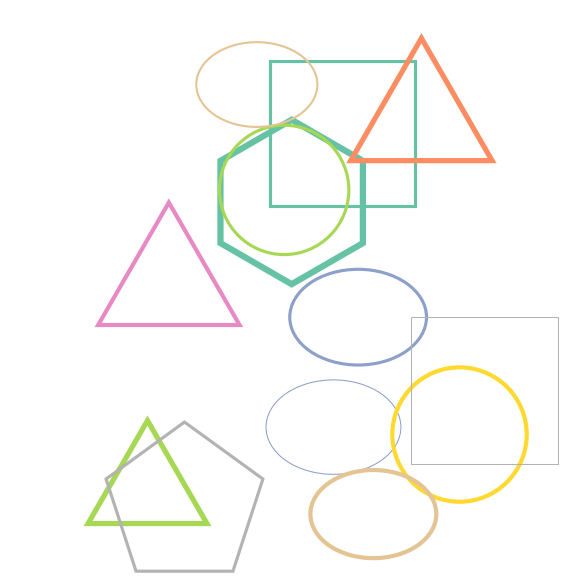[{"shape": "square", "thickness": 1.5, "radius": 0.63, "center": [0.593, 0.768]}, {"shape": "hexagon", "thickness": 3, "radius": 0.71, "center": [0.505, 0.649]}, {"shape": "triangle", "thickness": 2.5, "radius": 0.71, "center": [0.73, 0.792]}, {"shape": "oval", "thickness": 0.5, "radius": 0.58, "center": [0.577, 0.26]}, {"shape": "oval", "thickness": 1.5, "radius": 0.59, "center": [0.62, 0.45]}, {"shape": "triangle", "thickness": 2, "radius": 0.71, "center": [0.292, 0.507]}, {"shape": "circle", "thickness": 1.5, "radius": 0.56, "center": [0.492, 0.67]}, {"shape": "triangle", "thickness": 2.5, "radius": 0.59, "center": [0.255, 0.152]}, {"shape": "circle", "thickness": 2, "radius": 0.58, "center": [0.796, 0.247]}, {"shape": "oval", "thickness": 2, "radius": 0.55, "center": [0.646, 0.109]}, {"shape": "oval", "thickness": 1, "radius": 0.52, "center": [0.445, 0.853]}, {"shape": "square", "thickness": 0.5, "radius": 0.64, "center": [0.839, 0.323]}, {"shape": "pentagon", "thickness": 1.5, "radius": 0.71, "center": [0.319, 0.126]}]